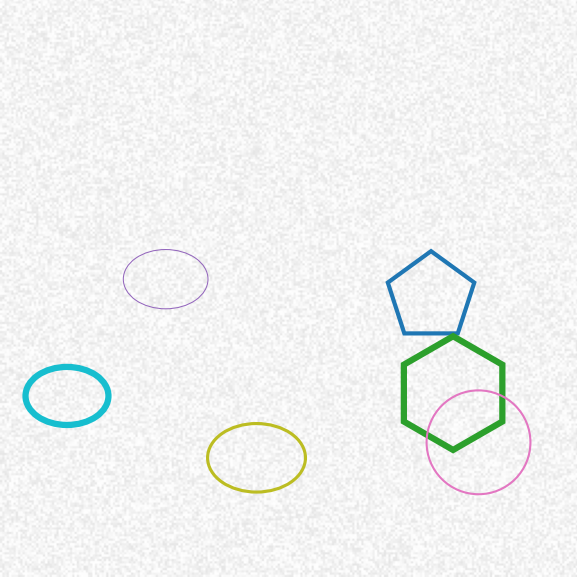[{"shape": "pentagon", "thickness": 2, "radius": 0.39, "center": [0.746, 0.485]}, {"shape": "hexagon", "thickness": 3, "radius": 0.49, "center": [0.785, 0.318]}, {"shape": "oval", "thickness": 0.5, "radius": 0.37, "center": [0.287, 0.516]}, {"shape": "circle", "thickness": 1, "radius": 0.45, "center": [0.829, 0.233]}, {"shape": "oval", "thickness": 1.5, "radius": 0.42, "center": [0.444, 0.206]}, {"shape": "oval", "thickness": 3, "radius": 0.36, "center": [0.116, 0.314]}]